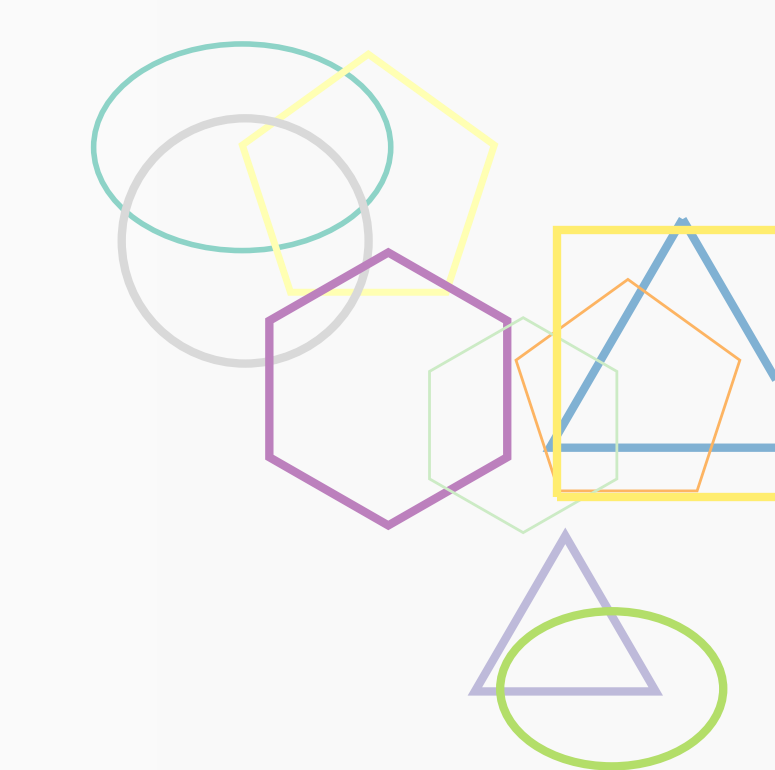[{"shape": "oval", "thickness": 2, "radius": 0.96, "center": [0.312, 0.809]}, {"shape": "pentagon", "thickness": 2.5, "radius": 0.85, "center": [0.475, 0.759]}, {"shape": "triangle", "thickness": 3, "radius": 0.67, "center": [0.729, 0.169]}, {"shape": "triangle", "thickness": 3, "radius": 0.99, "center": [0.881, 0.518]}, {"shape": "pentagon", "thickness": 1, "radius": 0.76, "center": [0.81, 0.485]}, {"shape": "oval", "thickness": 3, "radius": 0.72, "center": [0.789, 0.105]}, {"shape": "circle", "thickness": 3, "radius": 0.8, "center": [0.316, 0.687]}, {"shape": "hexagon", "thickness": 3, "radius": 0.89, "center": [0.501, 0.495]}, {"shape": "hexagon", "thickness": 1, "radius": 0.7, "center": [0.675, 0.448]}, {"shape": "square", "thickness": 3, "radius": 0.87, "center": [0.893, 0.528]}]